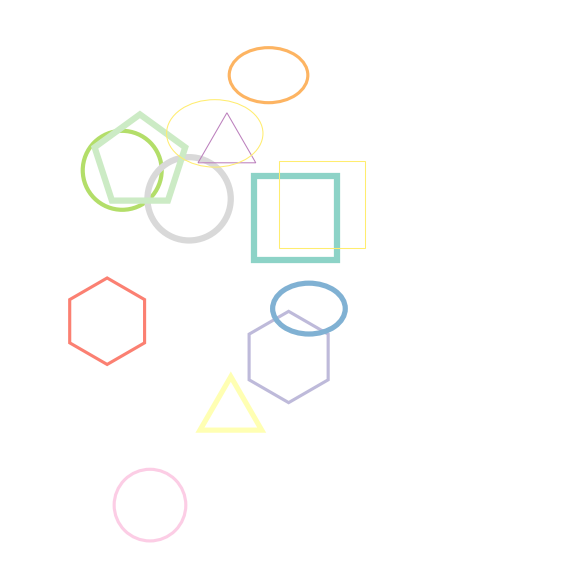[{"shape": "square", "thickness": 3, "radius": 0.36, "center": [0.512, 0.621]}, {"shape": "triangle", "thickness": 2.5, "radius": 0.31, "center": [0.4, 0.285]}, {"shape": "hexagon", "thickness": 1.5, "radius": 0.4, "center": [0.5, 0.381]}, {"shape": "hexagon", "thickness": 1.5, "radius": 0.37, "center": [0.186, 0.443]}, {"shape": "oval", "thickness": 2.5, "radius": 0.31, "center": [0.535, 0.465]}, {"shape": "oval", "thickness": 1.5, "radius": 0.34, "center": [0.465, 0.869]}, {"shape": "circle", "thickness": 2, "radius": 0.34, "center": [0.212, 0.704]}, {"shape": "circle", "thickness": 1.5, "radius": 0.31, "center": [0.26, 0.124]}, {"shape": "circle", "thickness": 3, "radius": 0.36, "center": [0.327, 0.655]}, {"shape": "triangle", "thickness": 0.5, "radius": 0.29, "center": [0.393, 0.746]}, {"shape": "pentagon", "thickness": 3, "radius": 0.41, "center": [0.242, 0.719]}, {"shape": "square", "thickness": 0.5, "radius": 0.37, "center": [0.558, 0.645]}, {"shape": "oval", "thickness": 0.5, "radius": 0.42, "center": [0.372, 0.768]}]